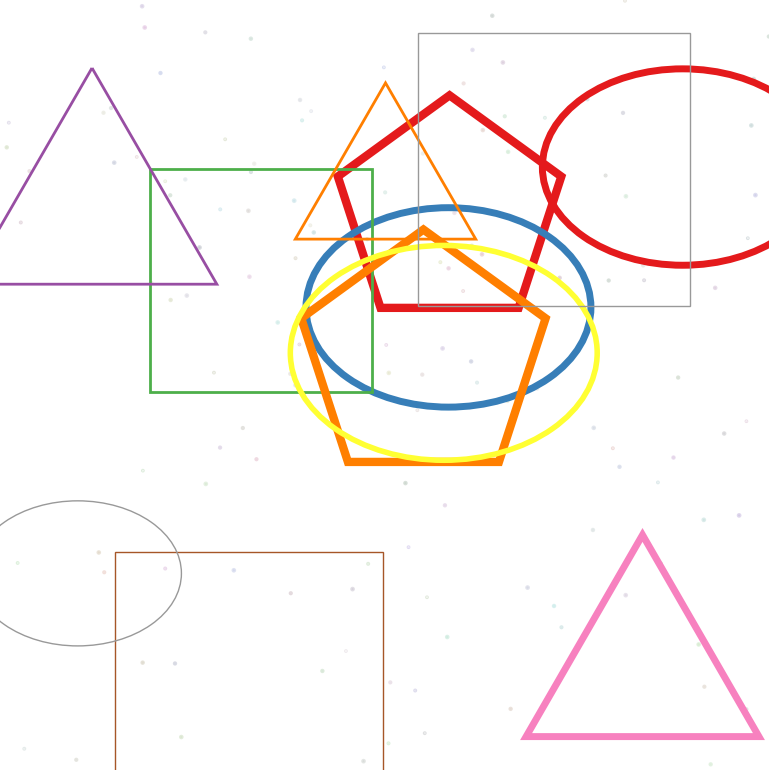[{"shape": "oval", "thickness": 2.5, "radius": 0.91, "center": [0.887, 0.783]}, {"shape": "pentagon", "thickness": 3, "radius": 0.76, "center": [0.584, 0.724]}, {"shape": "oval", "thickness": 2.5, "radius": 0.93, "center": [0.582, 0.601]}, {"shape": "square", "thickness": 1, "radius": 0.72, "center": [0.339, 0.636]}, {"shape": "triangle", "thickness": 1, "radius": 0.94, "center": [0.119, 0.725]}, {"shape": "triangle", "thickness": 1, "radius": 0.68, "center": [0.501, 0.757]}, {"shape": "pentagon", "thickness": 3, "radius": 0.83, "center": [0.55, 0.535]}, {"shape": "oval", "thickness": 2, "radius": 1.0, "center": [0.576, 0.542]}, {"shape": "square", "thickness": 0.5, "radius": 0.87, "center": [0.323, 0.109]}, {"shape": "triangle", "thickness": 2.5, "radius": 0.87, "center": [0.834, 0.131]}, {"shape": "square", "thickness": 0.5, "radius": 0.89, "center": [0.72, 0.78]}, {"shape": "oval", "thickness": 0.5, "radius": 0.67, "center": [0.101, 0.255]}]